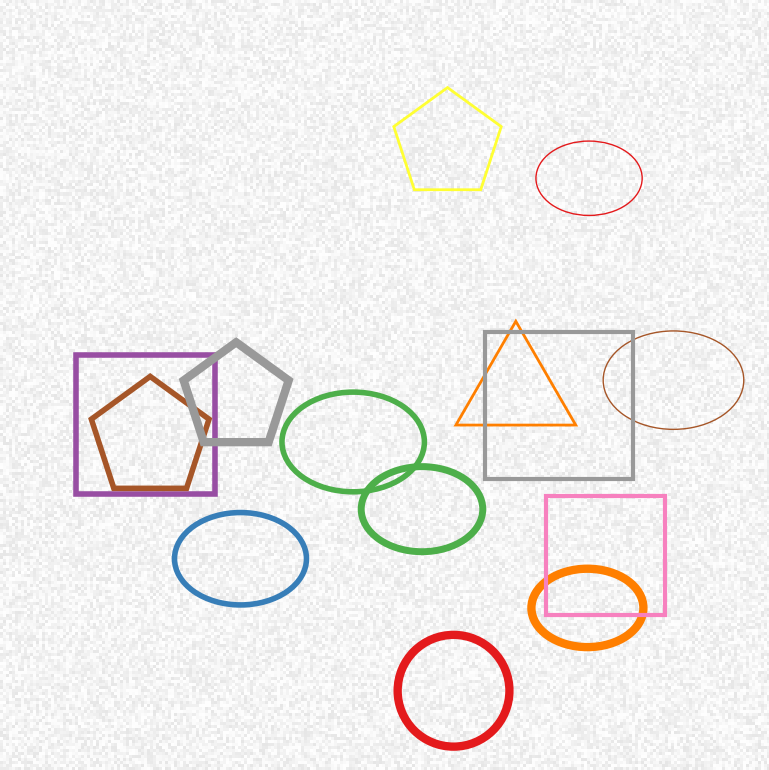[{"shape": "circle", "thickness": 3, "radius": 0.36, "center": [0.589, 0.103]}, {"shape": "oval", "thickness": 0.5, "radius": 0.34, "center": [0.765, 0.769]}, {"shape": "oval", "thickness": 2, "radius": 0.43, "center": [0.312, 0.274]}, {"shape": "oval", "thickness": 2, "radius": 0.46, "center": [0.459, 0.426]}, {"shape": "oval", "thickness": 2.5, "radius": 0.39, "center": [0.548, 0.339]}, {"shape": "square", "thickness": 2, "radius": 0.45, "center": [0.189, 0.448]}, {"shape": "triangle", "thickness": 1, "radius": 0.45, "center": [0.67, 0.493]}, {"shape": "oval", "thickness": 3, "radius": 0.36, "center": [0.763, 0.21]}, {"shape": "pentagon", "thickness": 1, "radius": 0.37, "center": [0.581, 0.813]}, {"shape": "oval", "thickness": 0.5, "radius": 0.46, "center": [0.875, 0.506]}, {"shape": "pentagon", "thickness": 2, "radius": 0.4, "center": [0.195, 0.431]}, {"shape": "square", "thickness": 1.5, "radius": 0.39, "center": [0.786, 0.279]}, {"shape": "square", "thickness": 1.5, "radius": 0.48, "center": [0.726, 0.473]}, {"shape": "pentagon", "thickness": 3, "radius": 0.36, "center": [0.307, 0.484]}]